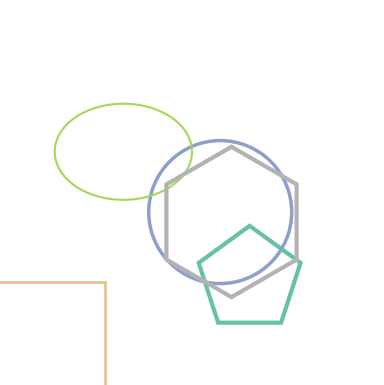[{"shape": "pentagon", "thickness": 3, "radius": 0.7, "center": [0.648, 0.274]}, {"shape": "circle", "thickness": 2.5, "radius": 0.93, "center": [0.572, 0.449]}, {"shape": "oval", "thickness": 1.5, "radius": 0.89, "center": [0.32, 0.606]}, {"shape": "square", "thickness": 2, "radius": 0.77, "center": [0.117, 0.113]}, {"shape": "hexagon", "thickness": 3, "radius": 0.98, "center": [0.601, 0.424]}]